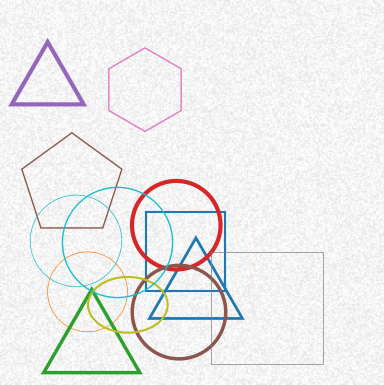[{"shape": "square", "thickness": 1.5, "radius": 0.52, "center": [0.482, 0.347]}, {"shape": "triangle", "thickness": 2, "radius": 0.7, "center": [0.509, 0.243]}, {"shape": "circle", "thickness": 0.5, "radius": 0.52, "center": [0.227, 0.242]}, {"shape": "triangle", "thickness": 2.5, "radius": 0.72, "center": [0.238, 0.104]}, {"shape": "circle", "thickness": 3, "radius": 0.57, "center": [0.458, 0.415]}, {"shape": "triangle", "thickness": 3, "radius": 0.54, "center": [0.124, 0.783]}, {"shape": "circle", "thickness": 2.5, "radius": 0.61, "center": [0.465, 0.189]}, {"shape": "pentagon", "thickness": 1, "radius": 0.68, "center": [0.187, 0.518]}, {"shape": "hexagon", "thickness": 1, "radius": 0.54, "center": [0.377, 0.767]}, {"shape": "square", "thickness": 0.5, "radius": 0.73, "center": [0.693, 0.199]}, {"shape": "oval", "thickness": 1.5, "radius": 0.52, "center": [0.332, 0.208]}, {"shape": "circle", "thickness": 0.5, "radius": 0.59, "center": [0.197, 0.374]}, {"shape": "circle", "thickness": 1, "radius": 0.72, "center": [0.305, 0.37]}]